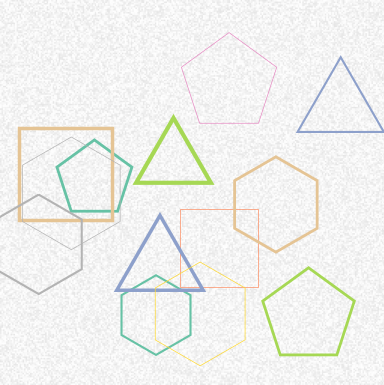[{"shape": "hexagon", "thickness": 1.5, "radius": 0.52, "center": [0.405, 0.182]}, {"shape": "pentagon", "thickness": 2, "radius": 0.51, "center": [0.245, 0.534]}, {"shape": "square", "thickness": 0.5, "radius": 0.51, "center": [0.569, 0.355]}, {"shape": "triangle", "thickness": 1.5, "radius": 0.65, "center": [0.885, 0.722]}, {"shape": "triangle", "thickness": 2.5, "radius": 0.65, "center": [0.415, 0.311]}, {"shape": "pentagon", "thickness": 0.5, "radius": 0.65, "center": [0.595, 0.785]}, {"shape": "triangle", "thickness": 3, "radius": 0.56, "center": [0.451, 0.581]}, {"shape": "pentagon", "thickness": 2, "radius": 0.63, "center": [0.801, 0.179]}, {"shape": "hexagon", "thickness": 0.5, "radius": 0.67, "center": [0.52, 0.185]}, {"shape": "hexagon", "thickness": 2, "radius": 0.62, "center": [0.717, 0.469]}, {"shape": "square", "thickness": 2.5, "radius": 0.6, "center": [0.171, 0.548]}, {"shape": "hexagon", "thickness": 1.5, "radius": 0.65, "center": [0.1, 0.365]}, {"shape": "hexagon", "thickness": 0.5, "radius": 0.73, "center": [0.185, 0.498]}]